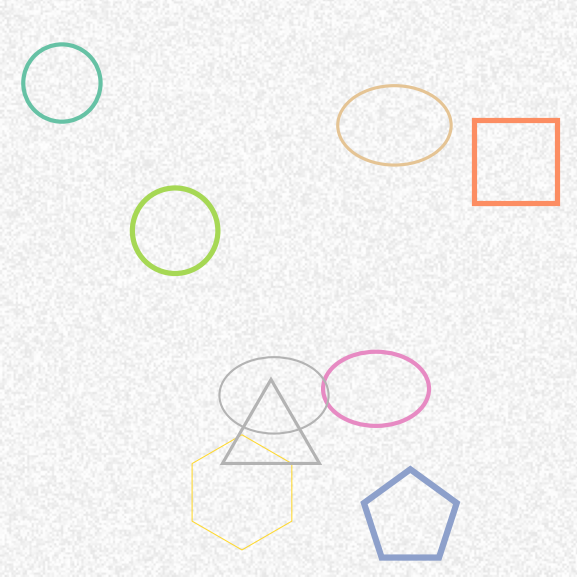[{"shape": "circle", "thickness": 2, "radius": 0.33, "center": [0.107, 0.855]}, {"shape": "square", "thickness": 2.5, "radius": 0.36, "center": [0.892, 0.719]}, {"shape": "pentagon", "thickness": 3, "radius": 0.42, "center": [0.711, 0.102]}, {"shape": "oval", "thickness": 2, "radius": 0.46, "center": [0.651, 0.326]}, {"shape": "circle", "thickness": 2.5, "radius": 0.37, "center": [0.303, 0.6]}, {"shape": "hexagon", "thickness": 0.5, "radius": 0.5, "center": [0.419, 0.147]}, {"shape": "oval", "thickness": 1.5, "radius": 0.49, "center": [0.683, 0.782]}, {"shape": "oval", "thickness": 1, "radius": 0.47, "center": [0.474, 0.315]}, {"shape": "triangle", "thickness": 1.5, "radius": 0.48, "center": [0.469, 0.245]}]